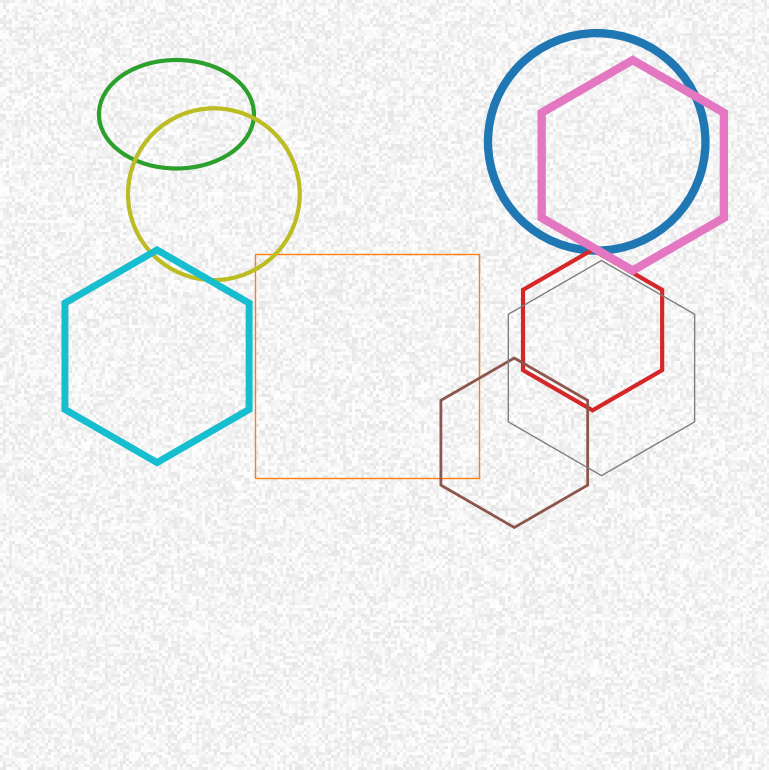[{"shape": "circle", "thickness": 3, "radius": 0.71, "center": [0.775, 0.816]}, {"shape": "square", "thickness": 0.5, "radius": 0.73, "center": [0.477, 0.525]}, {"shape": "oval", "thickness": 1.5, "radius": 0.5, "center": [0.229, 0.852]}, {"shape": "hexagon", "thickness": 1.5, "radius": 0.52, "center": [0.77, 0.571]}, {"shape": "hexagon", "thickness": 1, "radius": 0.55, "center": [0.668, 0.425]}, {"shape": "hexagon", "thickness": 3, "radius": 0.68, "center": [0.822, 0.785]}, {"shape": "hexagon", "thickness": 0.5, "radius": 0.7, "center": [0.781, 0.522]}, {"shape": "circle", "thickness": 1.5, "radius": 0.56, "center": [0.278, 0.748]}, {"shape": "hexagon", "thickness": 2.5, "radius": 0.69, "center": [0.204, 0.537]}]